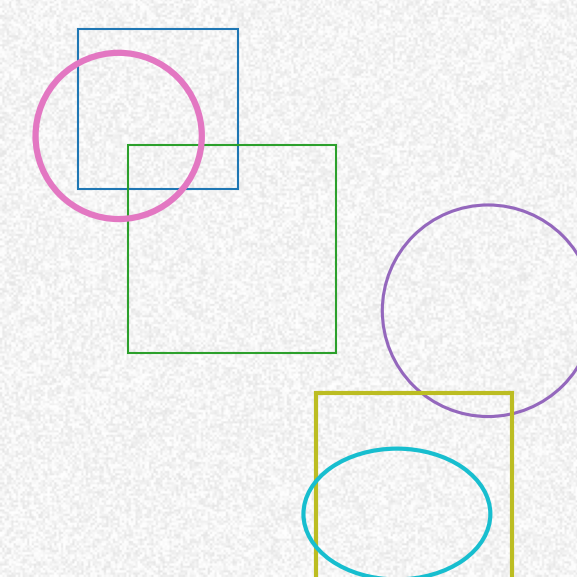[{"shape": "square", "thickness": 1, "radius": 0.69, "center": [0.273, 0.81]}, {"shape": "square", "thickness": 1, "radius": 0.9, "center": [0.401, 0.568]}, {"shape": "circle", "thickness": 1.5, "radius": 0.92, "center": [0.845, 0.461]}, {"shape": "circle", "thickness": 3, "radius": 0.72, "center": [0.206, 0.764]}, {"shape": "square", "thickness": 2, "radius": 0.85, "center": [0.717, 0.149]}, {"shape": "oval", "thickness": 2, "radius": 0.81, "center": [0.687, 0.109]}]